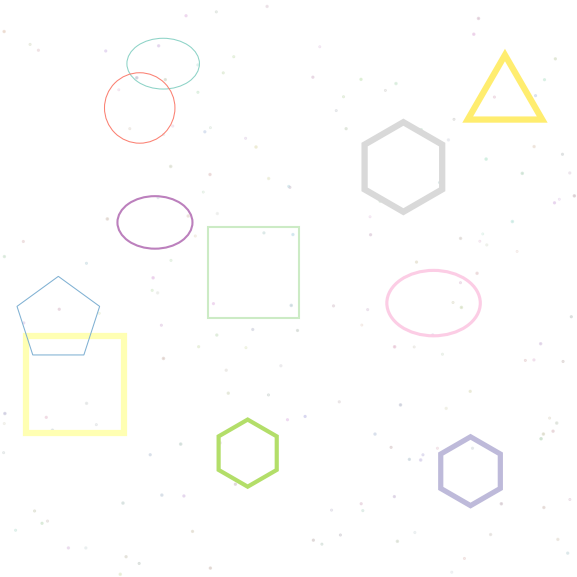[{"shape": "oval", "thickness": 0.5, "radius": 0.31, "center": [0.283, 0.889]}, {"shape": "square", "thickness": 3, "radius": 0.42, "center": [0.13, 0.333]}, {"shape": "hexagon", "thickness": 2.5, "radius": 0.3, "center": [0.815, 0.183]}, {"shape": "circle", "thickness": 0.5, "radius": 0.3, "center": [0.242, 0.812]}, {"shape": "pentagon", "thickness": 0.5, "radius": 0.38, "center": [0.101, 0.445]}, {"shape": "hexagon", "thickness": 2, "radius": 0.29, "center": [0.429, 0.214]}, {"shape": "oval", "thickness": 1.5, "radius": 0.4, "center": [0.751, 0.474]}, {"shape": "hexagon", "thickness": 3, "radius": 0.39, "center": [0.699, 0.71]}, {"shape": "oval", "thickness": 1, "radius": 0.32, "center": [0.268, 0.614]}, {"shape": "square", "thickness": 1, "radius": 0.39, "center": [0.439, 0.527]}, {"shape": "triangle", "thickness": 3, "radius": 0.37, "center": [0.874, 0.829]}]